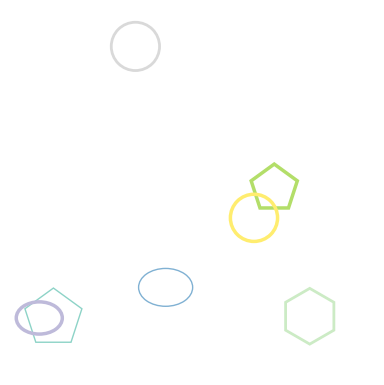[{"shape": "pentagon", "thickness": 1, "radius": 0.39, "center": [0.139, 0.174]}, {"shape": "oval", "thickness": 2.5, "radius": 0.3, "center": [0.102, 0.174]}, {"shape": "oval", "thickness": 1, "radius": 0.35, "center": [0.43, 0.254]}, {"shape": "pentagon", "thickness": 2.5, "radius": 0.31, "center": [0.712, 0.511]}, {"shape": "circle", "thickness": 2, "radius": 0.31, "center": [0.352, 0.879]}, {"shape": "hexagon", "thickness": 2, "radius": 0.36, "center": [0.805, 0.179]}, {"shape": "circle", "thickness": 2.5, "radius": 0.31, "center": [0.66, 0.434]}]